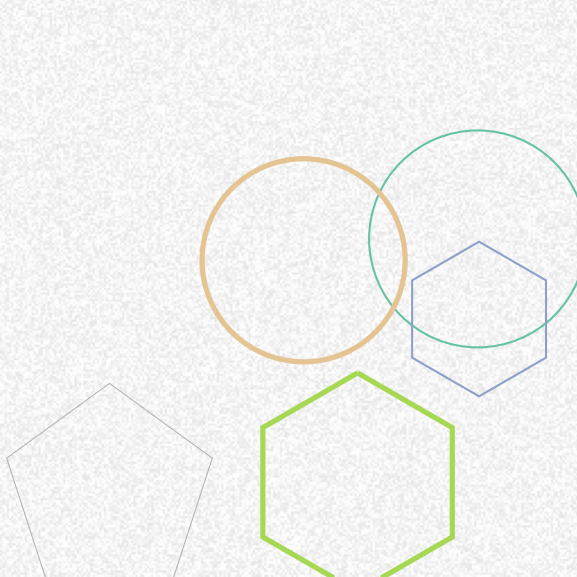[{"shape": "circle", "thickness": 1, "radius": 0.94, "center": [0.827, 0.585]}, {"shape": "hexagon", "thickness": 1, "radius": 0.67, "center": [0.83, 0.447]}, {"shape": "hexagon", "thickness": 2.5, "radius": 0.95, "center": [0.619, 0.164]}, {"shape": "circle", "thickness": 2.5, "radius": 0.88, "center": [0.526, 0.548]}, {"shape": "pentagon", "thickness": 0.5, "radius": 0.94, "center": [0.19, 0.148]}]